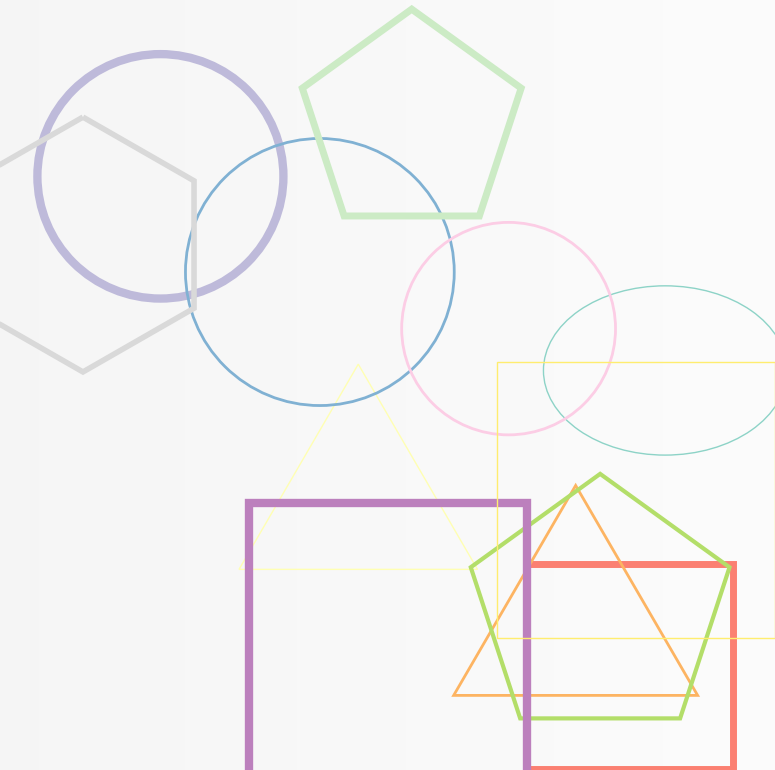[{"shape": "oval", "thickness": 0.5, "radius": 0.79, "center": [0.858, 0.519]}, {"shape": "triangle", "thickness": 0.5, "radius": 0.89, "center": [0.462, 0.349]}, {"shape": "circle", "thickness": 3, "radius": 0.79, "center": [0.207, 0.771]}, {"shape": "square", "thickness": 2.5, "radius": 0.67, "center": [0.812, 0.134]}, {"shape": "circle", "thickness": 1, "radius": 0.87, "center": [0.413, 0.647]}, {"shape": "triangle", "thickness": 1, "radius": 0.91, "center": [0.743, 0.188]}, {"shape": "pentagon", "thickness": 1.5, "radius": 0.88, "center": [0.774, 0.209]}, {"shape": "circle", "thickness": 1, "radius": 0.69, "center": [0.656, 0.573]}, {"shape": "hexagon", "thickness": 2, "radius": 0.83, "center": [0.107, 0.682]}, {"shape": "square", "thickness": 3, "radius": 0.9, "center": [0.501, 0.167]}, {"shape": "pentagon", "thickness": 2.5, "radius": 0.74, "center": [0.531, 0.84]}, {"shape": "square", "thickness": 0.5, "radius": 0.89, "center": [0.821, 0.35]}]